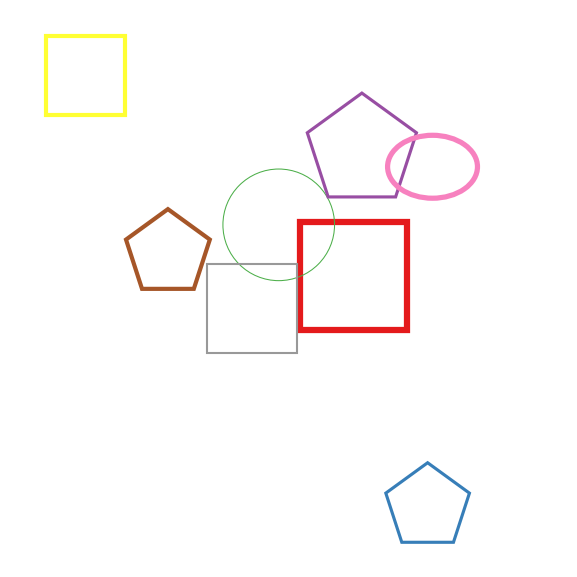[{"shape": "square", "thickness": 3, "radius": 0.47, "center": [0.612, 0.521]}, {"shape": "pentagon", "thickness": 1.5, "radius": 0.38, "center": [0.74, 0.122]}, {"shape": "circle", "thickness": 0.5, "radius": 0.48, "center": [0.483, 0.61]}, {"shape": "pentagon", "thickness": 1.5, "radius": 0.5, "center": [0.627, 0.739]}, {"shape": "square", "thickness": 2, "radius": 0.34, "center": [0.148, 0.868]}, {"shape": "pentagon", "thickness": 2, "radius": 0.38, "center": [0.291, 0.561]}, {"shape": "oval", "thickness": 2.5, "radius": 0.39, "center": [0.749, 0.71]}, {"shape": "square", "thickness": 1, "radius": 0.39, "center": [0.437, 0.465]}]